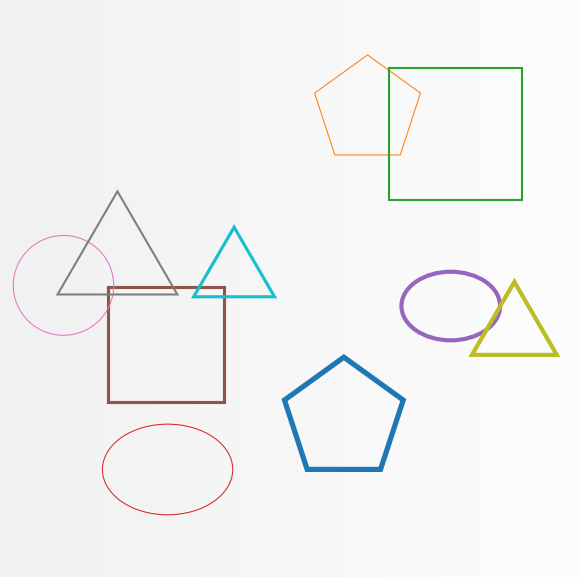[{"shape": "pentagon", "thickness": 2.5, "radius": 0.54, "center": [0.592, 0.273]}, {"shape": "pentagon", "thickness": 0.5, "radius": 0.48, "center": [0.632, 0.808]}, {"shape": "square", "thickness": 1, "radius": 0.57, "center": [0.784, 0.767]}, {"shape": "oval", "thickness": 0.5, "radius": 0.56, "center": [0.288, 0.186]}, {"shape": "oval", "thickness": 2, "radius": 0.42, "center": [0.776, 0.469]}, {"shape": "square", "thickness": 1.5, "radius": 0.5, "center": [0.286, 0.403]}, {"shape": "circle", "thickness": 0.5, "radius": 0.43, "center": [0.109, 0.505]}, {"shape": "triangle", "thickness": 1, "radius": 0.6, "center": [0.202, 0.549]}, {"shape": "triangle", "thickness": 2, "radius": 0.42, "center": [0.885, 0.427]}, {"shape": "triangle", "thickness": 1.5, "radius": 0.4, "center": [0.403, 0.525]}]